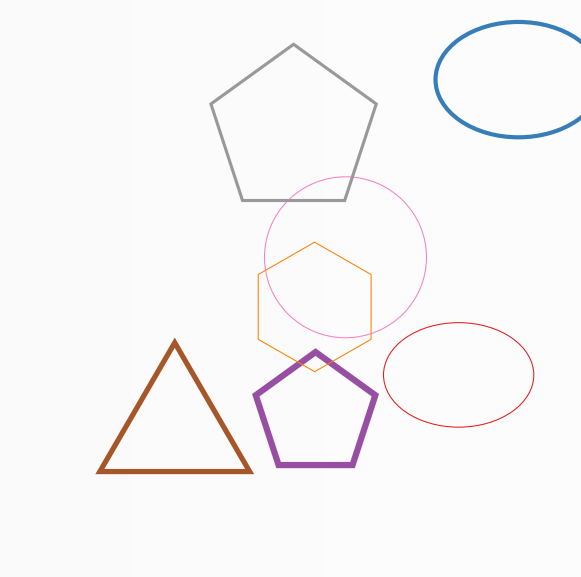[{"shape": "oval", "thickness": 0.5, "radius": 0.65, "center": [0.789, 0.35]}, {"shape": "oval", "thickness": 2, "radius": 0.71, "center": [0.892, 0.861]}, {"shape": "pentagon", "thickness": 3, "radius": 0.54, "center": [0.543, 0.281]}, {"shape": "hexagon", "thickness": 0.5, "radius": 0.56, "center": [0.541, 0.468]}, {"shape": "triangle", "thickness": 2.5, "radius": 0.74, "center": [0.301, 0.257]}, {"shape": "circle", "thickness": 0.5, "radius": 0.7, "center": [0.594, 0.554]}, {"shape": "pentagon", "thickness": 1.5, "radius": 0.75, "center": [0.505, 0.773]}]